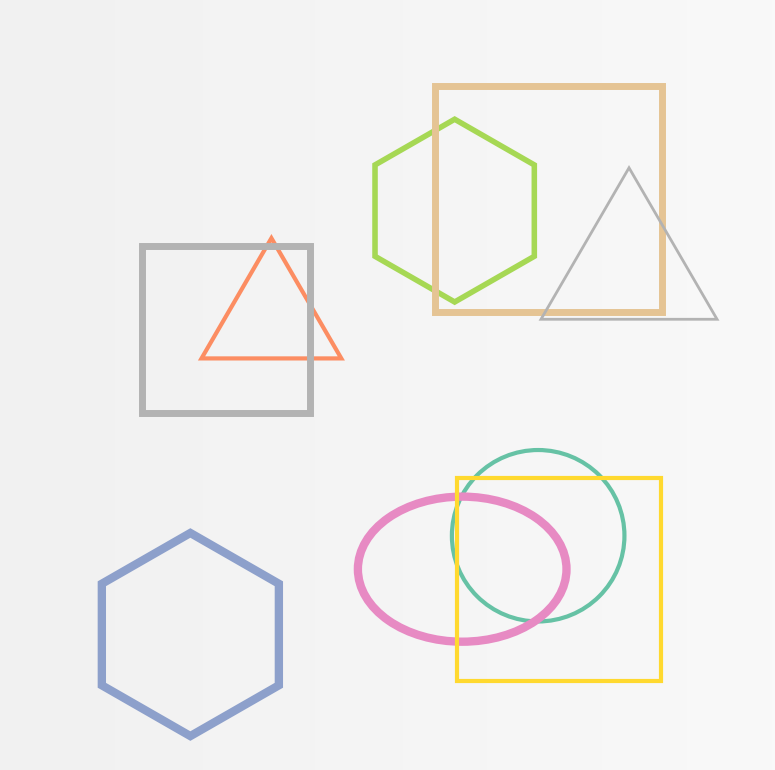[{"shape": "circle", "thickness": 1.5, "radius": 0.56, "center": [0.694, 0.304]}, {"shape": "triangle", "thickness": 1.5, "radius": 0.52, "center": [0.35, 0.587]}, {"shape": "hexagon", "thickness": 3, "radius": 0.66, "center": [0.246, 0.176]}, {"shape": "oval", "thickness": 3, "radius": 0.67, "center": [0.596, 0.261]}, {"shape": "hexagon", "thickness": 2, "radius": 0.59, "center": [0.587, 0.726]}, {"shape": "square", "thickness": 1.5, "radius": 0.66, "center": [0.721, 0.247]}, {"shape": "square", "thickness": 2.5, "radius": 0.74, "center": [0.708, 0.742]}, {"shape": "triangle", "thickness": 1, "radius": 0.66, "center": [0.812, 0.651]}, {"shape": "square", "thickness": 2.5, "radius": 0.54, "center": [0.292, 0.572]}]